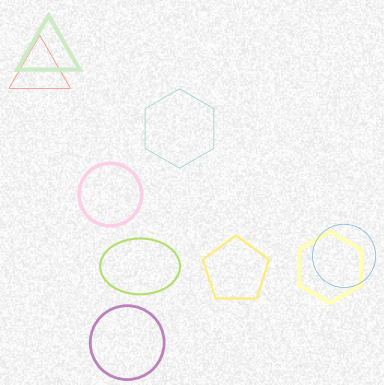[{"shape": "hexagon", "thickness": 0.5, "radius": 0.52, "center": [0.466, 0.666]}, {"shape": "hexagon", "thickness": 3, "radius": 0.46, "center": [0.857, 0.306]}, {"shape": "triangle", "thickness": 0.5, "radius": 0.46, "center": [0.103, 0.817]}, {"shape": "circle", "thickness": 0.5, "radius": 0.41, "center": [0.894, 0.335]}, {"shape": "oval", "thickness": 1.5, "radius": 0.52, "center": [0.364, 0.308]}, {"shape": "circle", "thickness": 2.5, "radius": 0.41, "center": [0.286, 0.495]}, {"shape": "circle", "thickness": 2, "radius": 0.48, "center": [0.33, 0.11]}, {"shape": "triangle", "thickness": 3, "radius": 0.47, "center": [0.126, 0.866]}, {"shape": "pentagon", "thickness": 1.5, "radius": 0.45, "center": [0.613, 0.298]}]